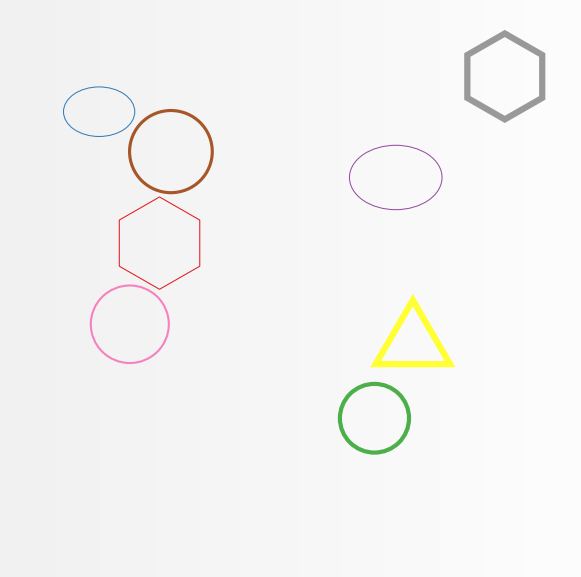[{"shape": "hexagon", "thickness": 0.5, "radius": 0.4, "center": [0.274, 0.578]}, {"shape": "oval", "thickness": 0.5, "radius": 0.31, "center": [0.171, 0.806]}, {"shape": "circle", "thickness": 2, "radius": 0.3, "center": [0.644, 0.275]}, {"shape": "oval", "thickness": 0.5, "radius": 0.4, "center": [0.681, 0.692]}, {"shape": "triangle", "thickness": 3, "radius": 0.37, "center": [0.71, 0.406]}, {"shape": "circle", "thickness": 1.5, "radius": 0.36, "center": [0.294, 0.737]}, {"shape": "circle", "thickness": 1, "radius": 0.34, "center": [0.223, 0.438]}, {"shape": "hexagon", "thickness": 3, "radius": 0.37, "center": [0.868, 0.867]}]